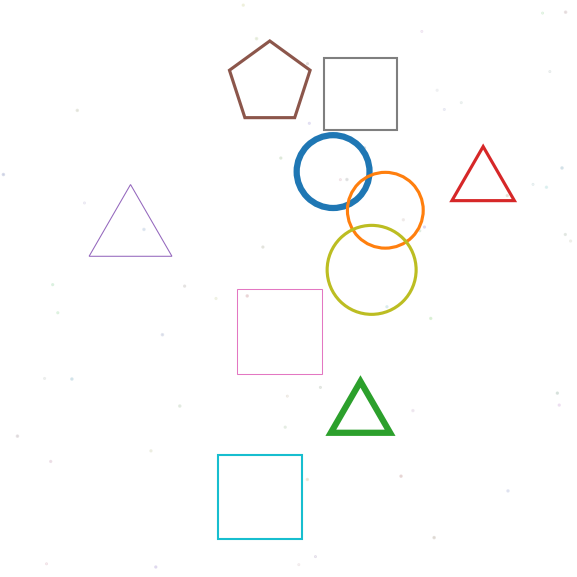[{"shape": "circle", "thickness": 3, "radius": 0.32, "center": [0.577, 0.702]}, {"shape": "circle", "thickness": 1.5, "radius": 0.33, "center": [0.667, 0.635]}, {"shape": "triangle", "thickness": 3, "radius": 0.3, "center": [0.624, 0.279]}, {"shape": "triangle", "thickness": 1.5, "radius": 0.31, "center": [0.837, 0.683]}, {"shape": "triangle", "thickness": 0.5, "radius": 0.41, "center": [0.226, 0.597]}, {"shape": "pentagon", "thickness": 1.5, "radius": 0.37, "center": [0.467, 0.855]}, {"shape": "square", "thickness": 0.5, "radius": 0.37, "center": [0.484, 0.425]}, {"shape": "square", "thickness": 1, "radius": 0.31, "center": [0.624, 0.837]}, {"shape": "circle", "thickness": 1.5, "radius": 0.39, "center": [0.644, 0.532]}, {"shape": "square", "thickness": 1, "radius": 0.36, "center": [0.45, 0.138]}]